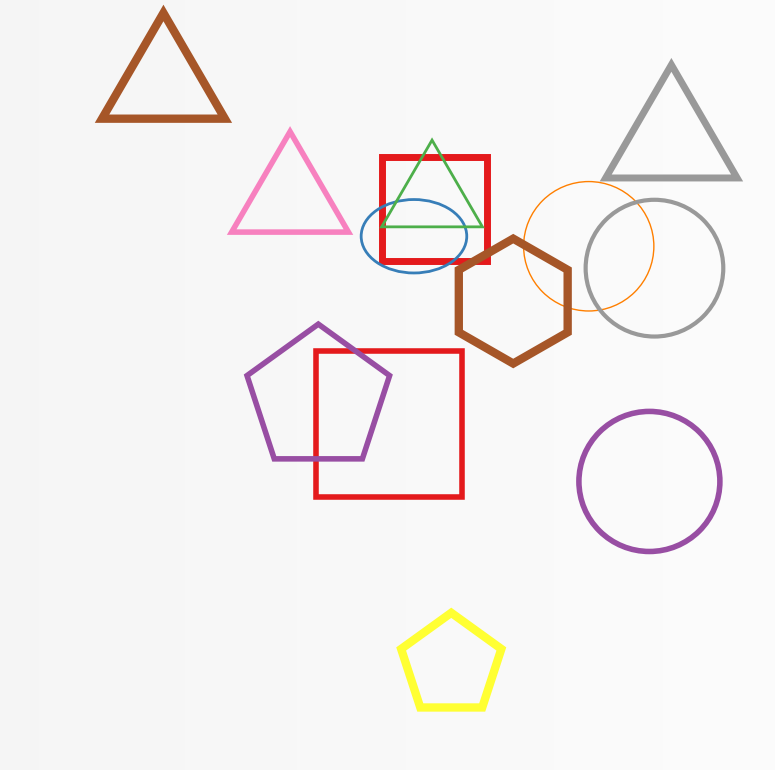[{"shape": "square", "thickness": 2, "radius": 0.47, "center": [0.502, 0.449]}, {"shape": "square", "thickness": 2.5, "radius": 0.34, "center": [0.56, 0.728]}, {"shape": "oval", "thickness": 1, "radius": 0.34, "center": [0.534, 0.693]}, {"shape": "triangle", "thickness": 1, "radius": 0.38, "center": [0.557, 0.743]}, {"shape": "pentagon", "thickness": 2, "radius": 0.48, "center": [0.411, 0.482]}, {"shape": "circle", "thickness": 2, "radius": 0.45, "center": [0.838, 0.375]}, {"shape": "circle", "thickness": 0.5, "radius": 0.42, "center": [0.76, 0.68]}, {"shape": "pentagon", "thickness": 3, "radius": 0.34, "center": [0.582, 0.136]}, {"shape": "triangle", "thickness": 3, "radius": 0.46, "center": [0.211, 0.892]}, {"shape": "hexagon", "thickness": 3, "radius": 0.41, "center": [0.662, 0.609]}, {"shape": "triangle", "thickness": 2, "radius": 0.43, "center": [0.374, 0.742]}, {"shape": "circle", "thickness": 1.5, "radius": 0.44, "center": [0.844, 0.652]}, {"shape": "triangle", "thickness": 2.5, "radius": 0.49, "center": [0.866, 0.818]}]